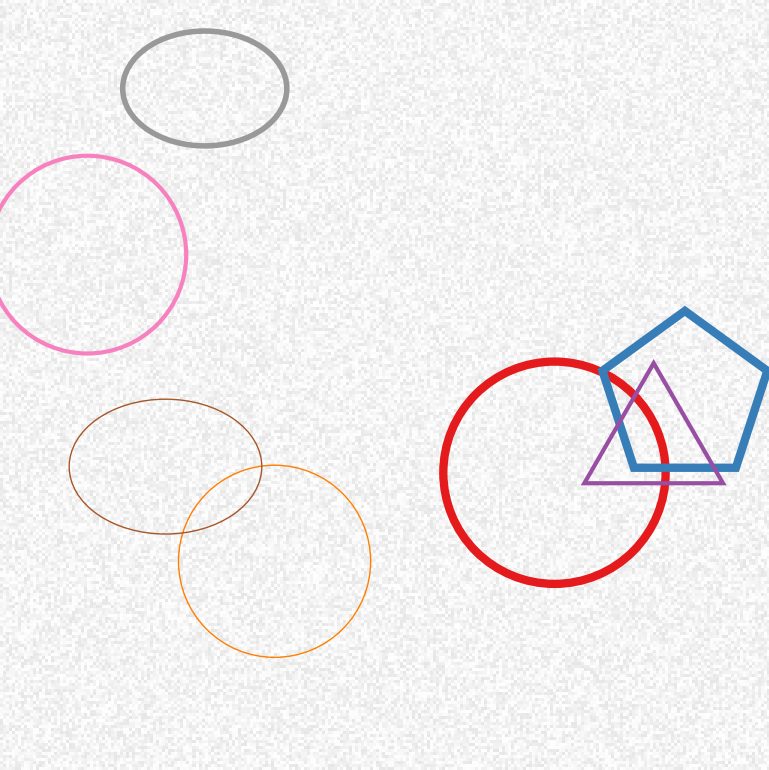[{"shape": "circle", "thickness": 3, "radius": 0.72, "center": [0.72, 0.386]}, {"shape": "pentagon", "thickness": 3, "radius": 0.56, "center": [0.889, 0.484]}, {"shape": "triangle", "thickness": 1.5, "radius": 0.52, "center": [0.849, 0.424]}, {"shape": "circle", "thickness": 0.5, "radius": 0.62, "center": [0.357, 0.271]}, {"shape": "oval", "thickness": 0.5, "radius": 0.63, "center": [0.215, 0.394]}, {"shape": "circle", "thickness": 1.5, "radius": 0.64, "center": [0.113, 0.669]}, {"shape": "oval", "thickness": 2, "radius": 0.53, "center": [0.266, 0.885]}]